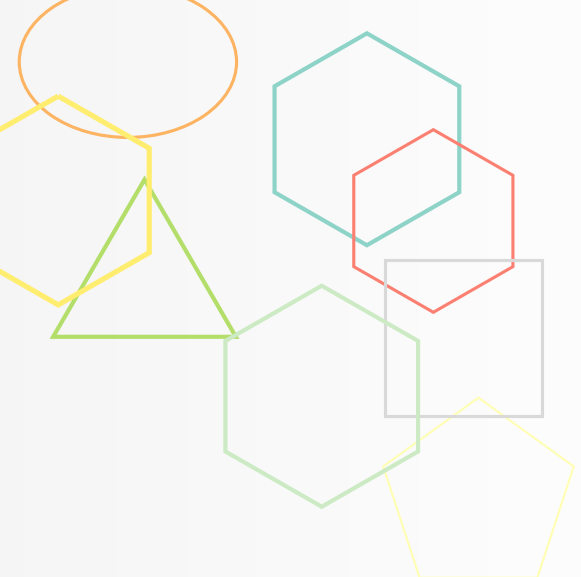[{"shape": "hexagon", "thickness": 2, "radius": 0.92, "center": [0.631, 0.758]}, {"shape": "pentagon", "thickness": 1, "radius": 0.86, "center": [0.823, 0.138]}, {"shape": "hexagon", "thickness": 1.5, "radius": 0.79, "center": [0.746, 0.616]}, {"shape": "oval", "thickness": 1.5, "radius": 0.93, "center": [0.22, 0.892]}, {"shape": "triangle", "thickness": 2, "radius": 0.91, "center": [0.249, 0.507]}, {"shape": "square", "thickness": 1.5, "radius": 0.68, "center": [0.797, 0.414]}, {"shape": "hexagon", "thickness": 2, "radius": 0.96, "center": [0.554, 0.313]}, {"shape": "hexagon", "thickness": 2.5, "radius": 0.9, "center": [0.1, 0.652]}]